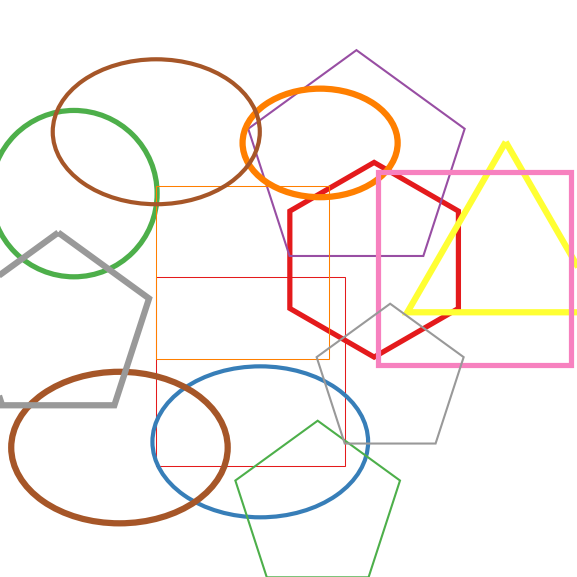[{"shape": "hexagon", "thickness": 2.5, "radius": 0.84, "center": [0.648, 0.549]}, {"shape": "square", "thickness": 0.5, "radius": 0.82, "center": [0.434, 0.356]}, {"shape": "oval", "thickness": 2, "radius": 0.93, "center": [0.451, 0.234]}, {"shape": "pentagon", "thickness": 1, "radius": 0.75, "center": [0.55, 0.121]}, {"shape": "circle", "thickness": 2.5, "radius": 0.72, "center": [0.128, 0.664]}, {"shape": "pentagon", "thickness": 1, "radius": 0.99, "center": [0.617, 0.715]}, {"shape": "oval", "thickness": 3, "radius": 0.67, "center": [0.554, 0.752]}, {"shape": "square", "thickness": 0.5, "radius": 0.75, "center": [0.42, 0.527]}, {"shape": "triangle", "thickness": 3, "radius": 0.98, "center": [0.876, 0.557]}, {"shape": "oval", "thickness": 2, "radius": 0.9, "center": [0.271, 0.771]}, {"shape": "oval", "thickness": 3, "radius": 0.94, "center": [0.207, 0.224]}, {"shape": "square", "thickness": 2.5, "radius": 0.83, "center": [0.822, 0.534]}, {"shape": "pentagon", "thickness": 3, "radius": 0.83, "center": [0.101, 0.431]}, {"shape": "pentagon", "thickness": 1, "radius": 0.67, "center": [0.676, 0.339]}]